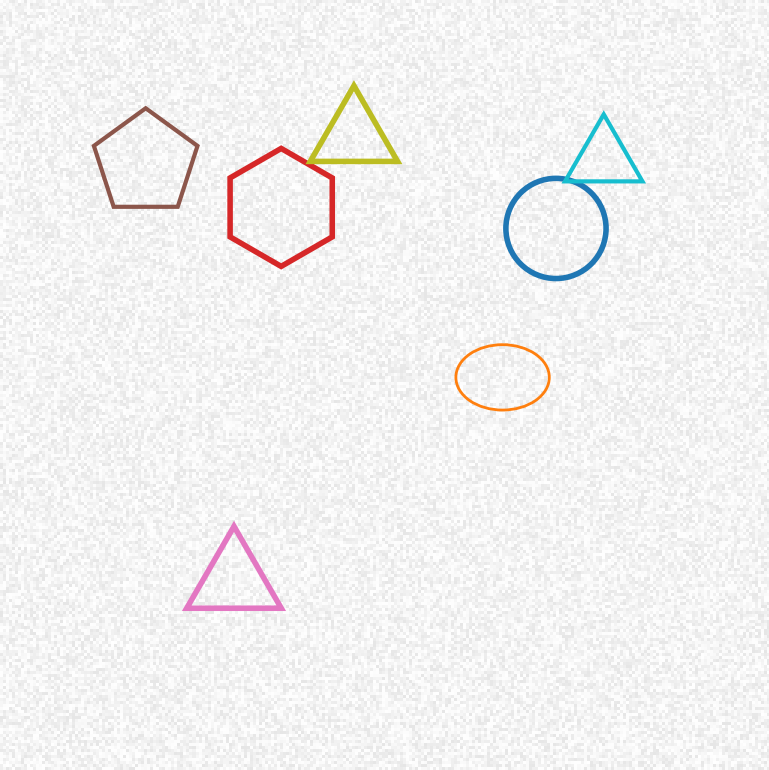[{"shape": "circle", "thickness": 2, "radius": 0.33, "center": [0.722, 0.703]}, {"shape": "oval", "thickness": 1, "radius": 0.3, "center": [0.653, 0.51]}, {"shape": "hexagon", "thickness": 2, "radius": 0.38, "center": [0.365, 0.731]}, {"shape": "pentagon", "thickness": 1.5, "radius": 0.35, "center": [0.189, 0.789]}, {"shape": "triangle", "thickness": 2, "radius": 0.35, "center": [0.304, 0.246]}, {"shape": "triangle", "thickness": 2, "radius": 0.33, "center": [0.46, 0.823]}, {"shape": "triangle", "thickness": 1.5, "radius": 0.29, "center": [0.784, 0.793]}]